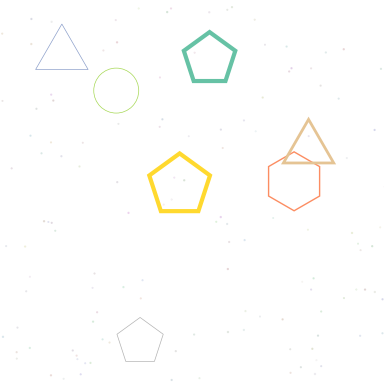[{"shape": "pentagon", "thickness": 3, "radius": 0.35, "center": [0.544, 0.846]}, {"shape": "hexagon", "thickness": 1, "radius": 0.38, "center": [0.764, 0.529]}, {"shape": "triangle", "thickness": 0.5, "radius": 0.39, "center": [0.161, 0.859]}, {"shape": "circle", "thickness": 0.5, "radius": 0.29, "center": [0.302, 0.765]}, {"shape": "pentagon", "thickness": 3, "radius": 0.41, "center": [0.467, 0.519]}, {"shape": "triangle", "thickness": 2, "radius": 0.38, "center": [0.801, 0.614]}, {"shape": "pentagon", "thickness": 0.5, "radius": 0.32, "center": [0.364, 0.112]}]